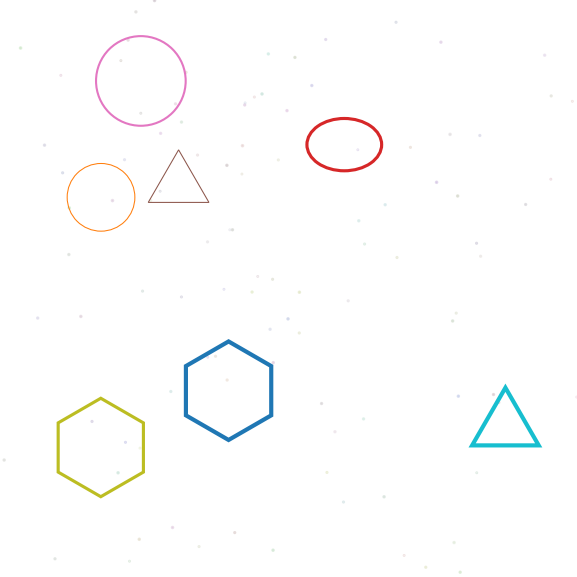[{"shape": "hexagon", "thickness": 2, "radius": 0.43, "center": [0.396, 0.323]}, {"shape": "circle", "thickness": 0.5, "radius": 0.29, "center": [0.175, 0.657]}, {"shape": "oval", "thickness": 1.5, "radius": 0.32, "center": [0.596, 0.749]}, {"shape": "triangle", "thickness": 0.5, "radius": 0.3, "center": [0.309, 0.679]}, {"shape": "circle", "thickness": 1, "radius": 0.39, "center": [0.244, 0.859]}, {"shape": "hexagon", "thickness": 1.5, "radius": 0.43, "center": [0.175, 0.224]}, {"shape": "triangle", "thickness": 2, "radius": 0.33, "center": [0.875, 0.261]}]